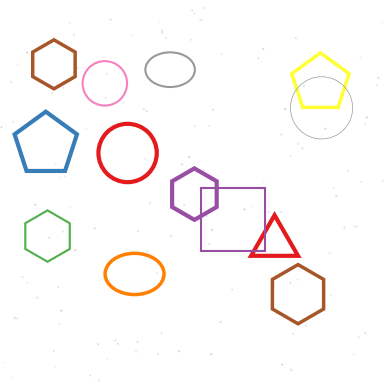[{"shape": "triangle", "thickness": 3, "radius": 0.35, "center": [0.713, 0.371]}, {"shape": "circle", "thickness": 3, "radius": 0.38, "center": [0.331, 0.603]}, {"shape": "pentagon", "thickness": 3, "radius": 0.43, "center": [0.119, 0.625]}, {"shape": "hexagon", "thickness": 1.5, "radius": 0.33, "center": [0.123, 0.387]}, {"shape": "hexagon", "thickness": 3, "radius": 0.33, "center": [0.505, 0.496]}, {"shape": "square", "thickness": 1.5, "radius": 0.41, "center": [0.604, 0.43]}, {"shape": "oval", "thickness": 2.5, "radius": 0.38, "center": [0.35, 0.288]}, {"shape": "pentagon", "thickness": 2.5, "radius": 0.39, "center": [0.832, 0.784]}, {"shape": "hexagon", "thickness": 2.5, "radius": 0.32, "center": [0.14, 0.833]}, {"shape": "hexagon", "thickness": 2.5, "radius": 0.38, "center": [0.774, 0.236]}, {"shape": "circle", "thickness": 1.5, "radius": 0.29, "center": [0.272, 0.784]}, {"shape": "circle", "thickness": 0.5, "radius": 0.4, "center": [0.835, 0.72]}, {"shape": "oval", "thickness": 1.5, "radius": 0.32, "center": [0.442, 0.819]}]